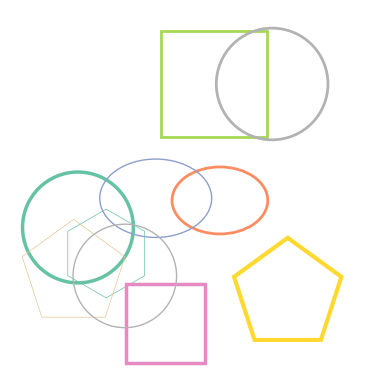[{"shape": "hexagon", "thickness": 0.5, "radius": 0.58, "center": [0.276, 0.342]}, {"shape": "circle", "thickness": 2.5, "radius": 0.72, "center": [0.202, 0.409]}, {"shape": "oval", "thickness": 2, "radius": 0.62, "center": [0.571, 0.479]}, {"shape": "oval", "thickness": 1, "radius": 0.73, "center": [0.404, 0.485]}, {"shape": "square", "thickness": 2.5, "radius": 0.51, "center": [0.43, 0.16]}, {"shape": "square", "thickness": 2, "radius": 0.69, "center": [0.556, 0.781]}, {"shape": "pentagon", "thickness": 3, "radius": 0.73, "center": [0.747, 0.236]}, {"shape": "pentagon", "thickness": 0.5, "radius": 0.7, "center": [0.191, 0.29]}, {"shape": "circle", "thickness": 1, "radius": 0.67, "center": [0.324, 0.283]}, {"shape": "circle", "thickness": 2, "radius": 0.73, "center": [0.707, 0.782]}]